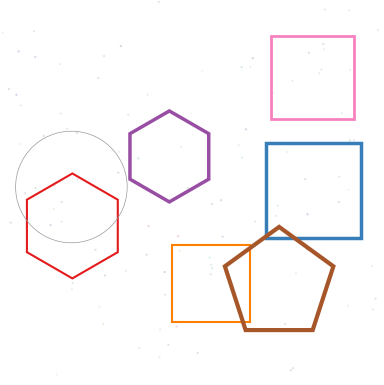[{"shape": "hexagon", "thickness": 1.5, "radius": 0.68, "center": [0.188, 0.413]}, {"shape": "square", "thickness": 2.5, "radius": 0.62, "center": [0.815, 0.504]}, {"shape": "hexagon", "thickness": 2.5, "radius": 0.59, "center": [0.44, 0.594]}, {"shape": "square", "thickness": 1.5, "radius": 0.5, "center": [0.548, 0.264]}, {"shape": "pentagon", "thickness": 3, "radius": 0.74, "center": [0.725, 0.262]}, {"shape": "square", "thickness": 2, "radius": 0.54, "center": [0.811, 0.798]}, {"shape": "circle", "thickness": 0.5, "radius": 0.72, "center": [0.185, 0.514]}]